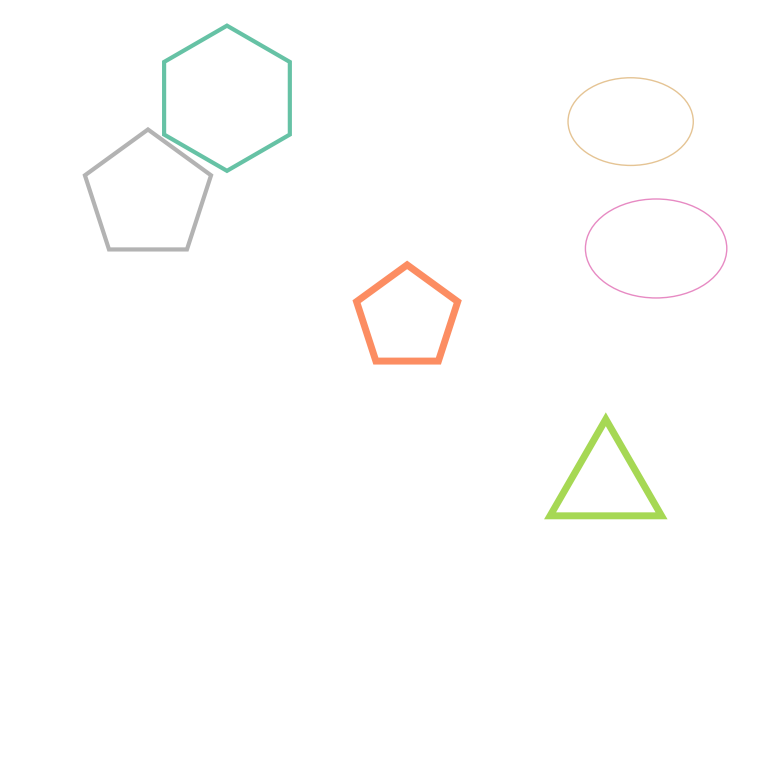[{"shape": "hexagon", "thickness": 1.5, "radius": 0.47, "center": [0.295, 0.872]}, {"shape": "pentagon", "thickness": 2.5, "radius": 0.35, "center": [0.529, 0.587]}, {"shape": "oval", "thickness": 0.5, "radius": 0.46, "center": [0.852, 0.677]}, {"shape": "triangle", "thickness": 2.5, "radius": 0.42, "center": [0.787, 0.372]}, {"shape": "oval", "thickness": 0.5, "radius": 0.41, "center": [0.819, 0.842]}, {"shape": "pentagon", "thickness": 1.5, "radius": 0.43, "center": [0.192, 0.746]}]